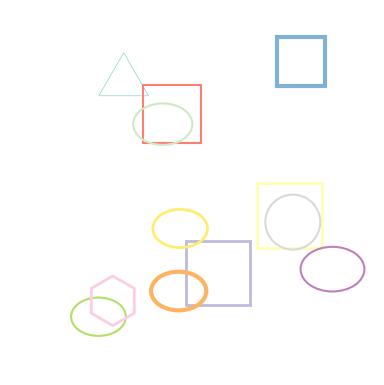[{"shape": "triangle", "thickness": 0.5, "radius": 0.37, "center": [0.321, 0.789]}, {"shape": "square", "thickness": 2, "radius": 0.42, "center": [0.752, 0.441]}, {"shape": "square", "thickness": 2, "radius": 0.41, "center": [0.566, 0.29]}, {"shape": "square", "thickness": 1.5, "radius": 0.37, "center": [0.446, 0.704]}, {"shape": "square", "thickness": 3, "radius": 0.31, "center": [0.781, 0.841]}, {"shape": "oval", "thickness": 3, "radius": 0.36, "center": [0.464, 0.244]}, {"shape": "oval", "thickness": 1.5, "radius": 0.36, "center": [0.256, 0.177]}, {"shape": "hexagon", "thickness": 2, "radius": 0.32, "center": [0.293, 0.219]}, {"shape": "circle", "thickness": 1.5, "radius": 0.36, "center": [0.76, 0.423]}, {"shape": "oval", "thickness": 1.5, "radius": 0.41, "center": [0.864, 0.301]}, {"shape": "oval", "thickness": 1.5, "radius": 0.38, "center": [0.423, 0.677]}, {"shape": "oval", "thickness": 2, "radius": 0.35, "center": [0.468, 0.406]}]